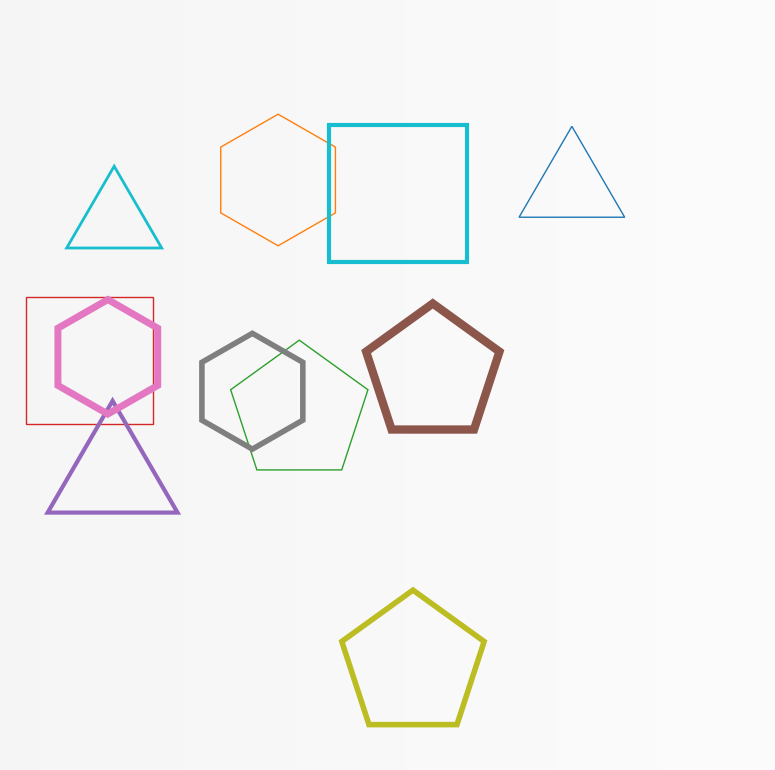[{"shape": "triangle", "thickness": 0.5, "radius": 0.39, "center": [0.738, 0.757]}, {"shape": "hexagon", "thickness": 0.5, "radius": 0.43, "center": [0.359, 0.766]}, {"shape": "pentagon", "thickness": 0.5, "radius": 0.47, "center": [0.386, 0.465]}, {"shape": "square", "thickness": 0.5, "radius": 0.41, "center": [0.115, 0.532]}, {"shape": "triangle", "thickness": 1.5, "radius": 0.48, "center": [0.145, 0.383]}, {"shape": "pentagon", "thickness": 3, "radius": 0.45, "center": [0.558, 0.515]}, {"shape": "hexagon", "thickness": 2.5, "radius": 0.37, "center": [0.139, 0.537]}, {"shape": "hexagon", "thickness": 2, "radius": 0.38, "center": [0.326, 0.492]}, {"shape": "pentagon", "thickness": 2, "radius": 0.48, "center": [0.533, 0.137]}, {"shape": "triangle", "thickness": 1, "radius": 0.35, "center": [0.147, 0.713]}, {"shape": "square", "thickness": 1.5, "radius": 0.45, "center": [0.514, 0.749]}]